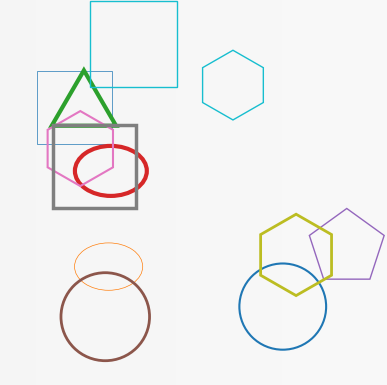[{"shape": "square", "thickness": 0.5, "radius": 0.48, "center": [0.192, 0.721]}, {"shape": "circle", "thickness": 1.5, "radius": 0.56, "center": [0.73, 0.204]}, {"shape": "oval", "thickness": 0.5, "radius": 0.44, "center": [0.28, 0.308]}, {"shape": "triangle", "thickness": 3, "radius": 0.48, "center": [0.217, 0.721]}, {"shape": "oval", "thickness": 3, "radius": 0.46, "center": [0.286, 0.556]}, {"shape": "pentagon", "thickness": 1, "radius": 0.51, "center": [0.895, 0.357]}, {"shape": "circle", "thickness": 2, "radius": 0.57, "center": [0.272, 0.177]}, {"shape": "hexagon", "thickness": 1.5, "radius": 0.49, "center": [0.207, 0.614]}, {"shape": "square", "thickness": 2.5, "radius": 0.54, "center": [0.244, 0.568]}, {"shape": "hexagon", "thickness": 2, "radius": 0.53, "center": [0.764, 0.338]}, {"shape": "hexagon", "thickness": 1, "radius": 0.45, "center": [0.601, 0.779]}, {"shape": "square", "thickness": 1, "radius": 0.56, "center": [0.344, 0.885]}]